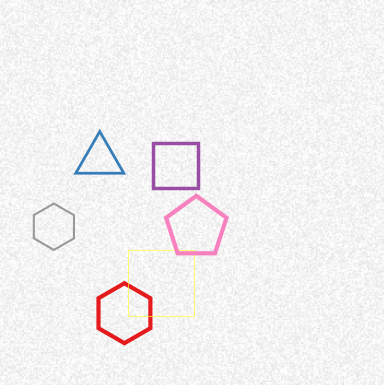[{"shape": "hexagon", "thickness": 3, "radius": 0.39, "center": [0.323, 0.186]}, {"shape": "triangle", "thickness": 2, "radius": 0.36, "center": [0.259, 0.586]}, {"shape": "square", "thickness": 2.5, "radius": 0.29, "center": [0.455, 0.57]}, {"shape": "square", "thickness": 0.5, "radius": 0.43, "center": [0.418, 0.264]}, {"shape": "pentagon", "thickness": 3, "radius": 0.41, "center": [0.51, 0.409]}, {"shape": "hexagon", "thickness": 1.5, "radius": 0.3, "center": [0.14, 0.411]}]